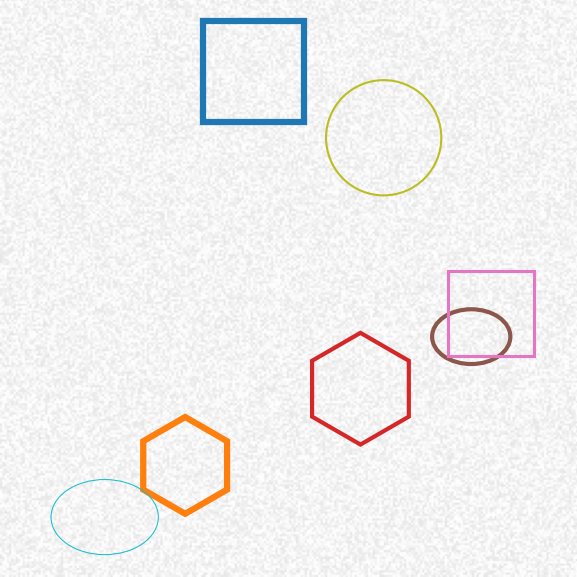[{"shape": "square", "thickness": 3, "radius": 0.44, "center": [0.439, 0.876]}, {"shape": "hexagon", "thickness": 3, "radius": 0.42, "center": [0.321, 0.193]}, {"shape": "hexagon", "thickness": 2, "radius": 0.48, "center": [0.624, 0.326]}, {"shape": "oval", "thickness": 2, "radius": 0.34, "center": [0.816, 0.416]}, {"shape": "square", "thickness": 1.5, "radius": 0.37, "center": [0.85, 0.456]}, {"shape": "circle", "thickness": 1, "radius": 0.5, "center": [0.664, 0.761]}, {"shape": "oval", "thickness": 0.5, "radius": 0.46, "center": [0.181, 0.104]}]